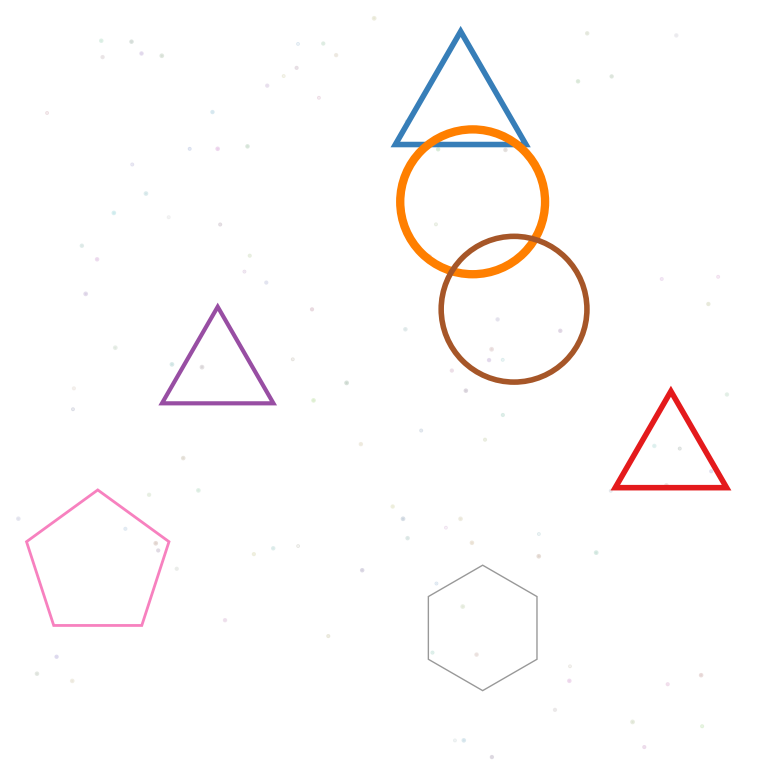[{"shape": "triangle", "thickness": 2, "radius": 0.42, "center": [0.871, 0.408]}, {"shape": "triangle", "thickness": 2, "radius": 0.49, "center": [0.598, 0.861]}, {"shape": "triangle", "thickness": 1.5, "radius": 0.42, "center": [0.283, 0.518]}, {"shape": "circle", "thickness": 3, "radius": 0.47, "center": [0.614, 0.738]}, {"shape": "circle", "thickness": 2, "radius": 0.47, "center": [0.668, 0.598]}, {"shape": "pentagon", "thickness": 1, "radius": 0.49, "center": [0.127, 0.266]}, {"shape": "hexagon", "thickness": 0.5, "radius": 0.41, "center": [0.627, 0.185]}]